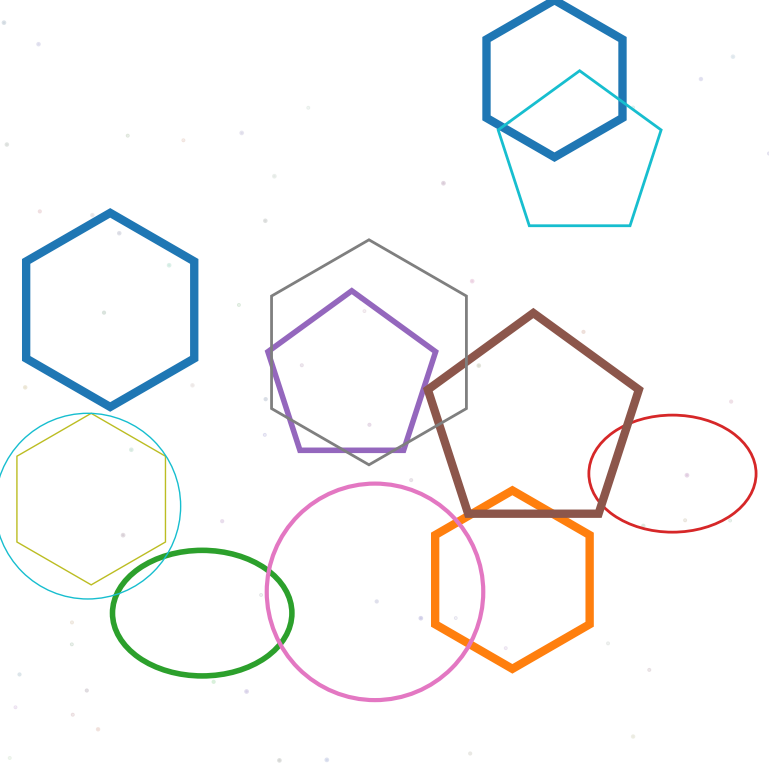[{"shape": "hexagon", "thickness": 3, "radius": 0.51, "center": [0.72, 0.898]}, {"shape": "hexagon", "thickness": 3, "radius": 0.63, "center": [0.143, 0.598]}, {"shape": "hexagon", "thickness": 3, "radius": 0.58, "center": [0.665, 0.247]}, {"shape": "oval", "thickness": 2, "radius": 0.58, "center": [0.263, 0.204]}, {"shape": "oval", "thickness": 1, "radius": 0.54, "center": [0.873, 0.385]}, {"shape": "pentagon", "thickness": 2, "radius": 0.57, "center": [0.457, 0.508]}, {"shape": "pentagon", "thickness": 3, "radius": 0.72, "center": [0.693, 0.449]}, {"shape": "circle", "thickness": 1.5, "radius": 0.7, "center": [0.487, 0.231]}, {"shape": "hexagon", "thickness": 1, "radius": 0.73, "center": [0.479, 0.542]}, {"shape": "hexagon", "thickness": 0.5, "radius": 0.56, "center": [0.118, 0.352]}, {"shape": "circle", "thickness": 0.5, "radius": 0.6, "center": [0.114, 0.343]}, {"shape": "pentagon", "thickness": 1, "radius": 0.56, "center": [0.753, 0.797]}]